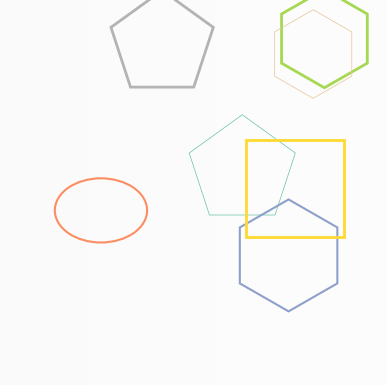[{"shape": "pentagon", "thickness": 0.5, "radius": 0.72, "center": [0.625, 0.558]}, {"shape": "oval", "thickness": 1.5, "radius": 0.6, "center": [0.261, 0.453]}, {"shape": "hexagon", "thickness": 1.5, "radius": 0.73, "center": [0.745, 0.337]}, {"shape": "hexagon", "thickness": 2, "radius": 0.64, "center": [0.837, 0.9]}, {"shape": "square", "thickness": 2, "radius": 0.63, "center": [0.762, 0.51]}, {"shape": "hexagon", "thickness": 0.5, "radius": 0.58, "center": [0.808, 0.86]}, {"shape": "pentagon", "thickness": 2, "radius": 0.69, "center": [0.418, 0.886]}]